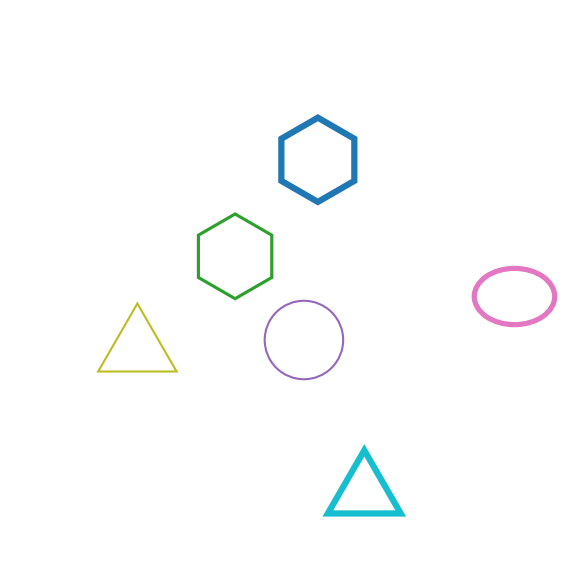[{"shape": "hexagon", "thickness": 3, "radius": 0.36, "center": [0.55, 0.722]}, {"shape": "hexagon", "thickness": 1.5, "radius": 0.37, "center": [0.407, 0.555]}, {"shape": "circle", "thickness": 1, "radius": 0.34, "center": [0.526, 0.41]}, {"shape": "oval", "thickness": 2.5, "radius": 0.35, "center": [0.891, 0.486]}, {"shape": "triangle", "thickness": 1, "radius": 0.39, "center": [0.238, 0.395]}, {"shape": "triangle", "thickness": 3, "radius": 0.36, "center": [0.631, 0.146]}]